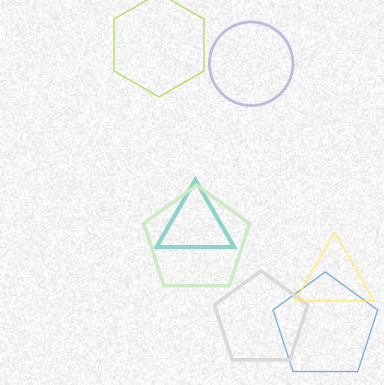[{"shape": "triangle", "thickness": 3, "radius": 0.58, "center": [0.507, 0.416]}, {"shape": "circle", "thickness": 2, "radius": 0.54, "center": [0.652, 0.834]}, {"shape": "pentagon", "thickness": 1, "radius": 0.71, "center": [0.845, 0.151]}, {"shape": "hexagon", "thickness": 1, "radius": 0.67, "center": [0.413, 0.883]}, {"shape": "pentagon", "thickness": 2.5, "radius": 0.64, "center": [0.678, 0.169]}, {"shape": "pentagon", "thickness": 2.5, "radius": 0.72, "center": [0.511, 0.375]}, {"shape": "triangle", "thickness": 1, "radius": 0.59, "center": [0.869, 0.278]}]